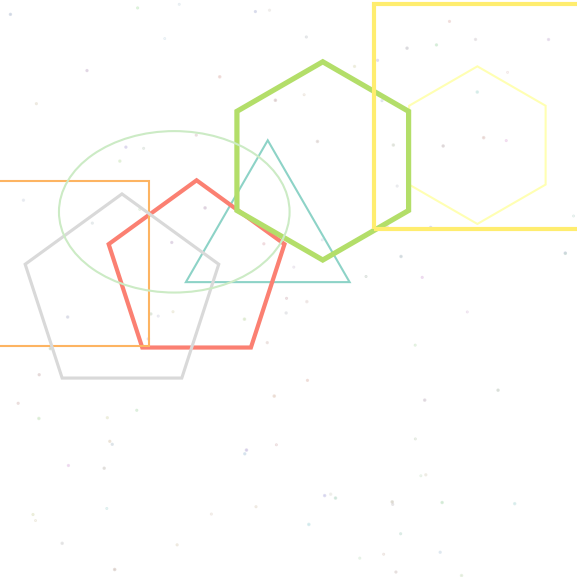[{"shape": "triangle", "thickness": 1, "radius": 0.82, "center": [0.464, 0.592]}, {"shape": "hexagon", "thickness": 1, "radius": 0.68, "center": [0.827, 0.748]}, {"shape": "pentagon", "thickness": 2, "radius": 0.8, "center": [0.34, 0.527]}, {"shape": "square", "thickness": 1, "radius": 0.72, "center": [0.115, 0.543]}, {"shape": "hexagon", "thickness": 2.5, "radius": 0.86, "center": [0.559, 0.721]}, {"shape": "pentagon", "thickness": 1.5, "radius": 0.88, "center": [0.211, 0.487]}, {"shape": "oval", "thickness": 1, "radius": 1.0, "center": [0.302, 0.632]}, {"shape": "square", "thickness": 2, "radius": 0.98, "center": [0.842, 0.797]}]